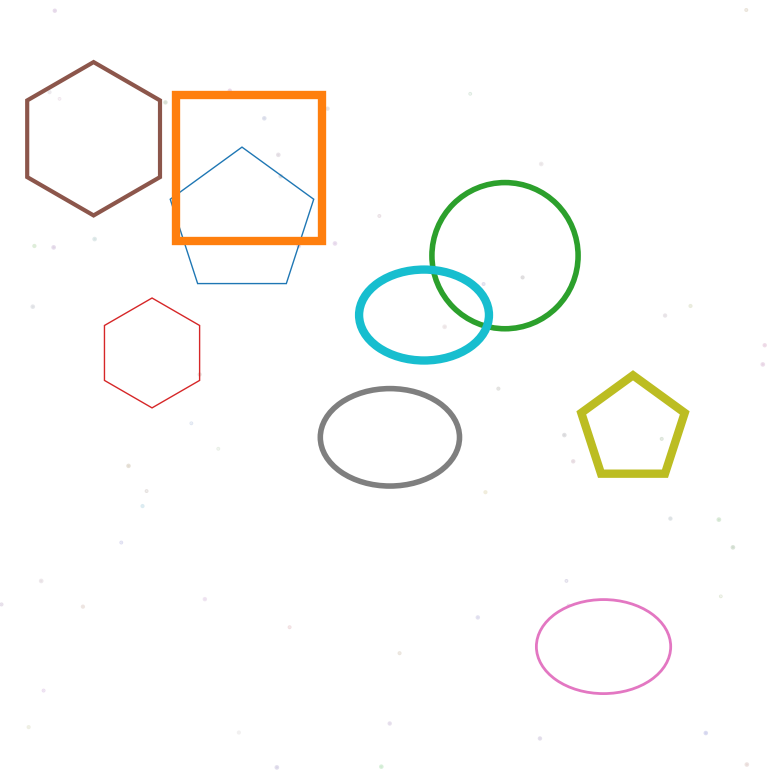[{"shape": "pentagon", "thickness": 0.5, "radius": 0.49, "center": [0.314, 0.711]}, {"shape": "square", "thickness": 3, "radius": 0.48, "center": [0.323, 0.782]}, {"shape": "circle", "thickness": 2, "radius": 0.47, "center": [0.656, 0.668]}, {"shape": "hexagon", "thickness": 0.5, "radius": 0.36, "center": [0.197, 0.542]}, {"shape": "hexagon", "thickness": 1.5, "radius": 0.5, "center": [0.122, 0.82]}, {"shape": "oval", "thickness": 1, "radius": 0.44, "center": [0.784, 0.16]}, {"shape": "oval", "thickness": 2, "radius": 0.45, "center": [0.506, 0.432]}, {"shape": "pentagon", "thickness": 3, "radius": 0.35, "center": [0.822, 0.442]}, {"shape": "oval", "thickness": 3, "radius": 0.42, "center": [0.551, 0.591]}]